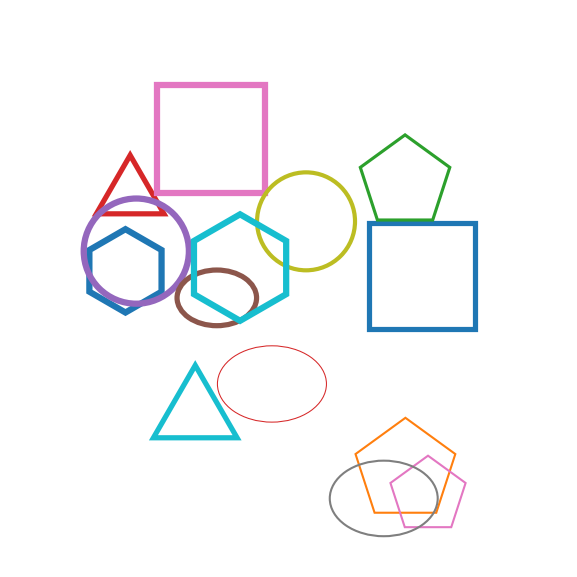[{"shape": "hexagon", "thickness": 3, "radius": 0.36, "center": [0.217, 0.53]}, {"shape": "square", "thickness": 2.5, "radius": 0.46, "center": [0.731, 0.521]}, {"shape": "pentagon", "thickness": 1, "radius": 0.45, "center": [0.702, 0.185]}, {"shape": "pentagon", "thickness": 1.5, "radius": 0.41, "center": [0.701, 0.684]}, {"shape": "oval", "thickness": 0.5, "radius": 0.47, "center": [0.471, 0.334]}, {"shape": "triangle", "thickness": 2.5, "radius": 0.34, "center": [0.225, 0.663]}, {"shape": "circle", "thickness": 3, "radius": 0.46, "center": [0.236, 0.564]}, {"shape": "oval", "thickness": 2.5, "radius": 0.34, "center": [0.375, 0.483]}, {"shape": "square", "thickness": 3, "radius": 0.47, "center": [0.366, 0.759]}, {"shape": "pentagon", "thickness": 1, "radius": 0.34, "center": [0.741, 0.142]}, {"shape": "oval", "thickness": 1, "radius": 0.47, "center": [0.664, 0.136]}, {"shape": "circle", "thickness": 2, "radius": 0.42, "center": [0.53, 0.616]}, {"shape": "hexagon", "thickness": 3, "radius": 0.46, "center": [0.416, 0.536]}, {"shape": "triangle", "thickness": 2.5, "radius": 0.42, "center": [0.338, 0.283]}]